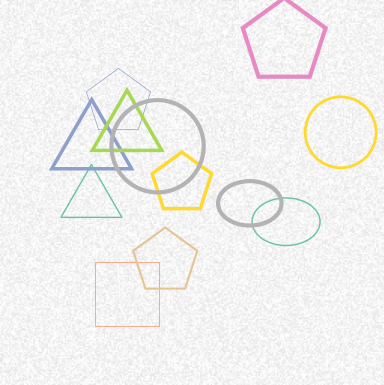[{"shape": "oval", "thickness": 1, "radius": 0.44, "center": [0.743, 0.424]}, {"shape": "triangle", "thickness": 1, "radius": 0.46, "center": [0.238, 0.481]}, {"shape": "square", "thickness": 0.5, "radius": 0.42, "center": [0.331, 0.236]}, {"shape": "triangle", "thickness": 2.5, "radius": 0.6, "center": [0.238, 0.622]}, {"shape": "pentagon", "thickness": 0.5, "radius": 0.44, "center": [0.308, 0.734]}, {"shape": "pentagon", "thickness": 3, "radius": 0.57, "center": [0.738, 0.892]}, {"shape": "triangle", "thickness": 2.5, "radius": 0.52, "center": [0.33, 0.661]}, {"shape": "pentagon", "thickness": 2.5, "radius": 0.41, "center": [0.472, 0.524]}, {"shape": "circle", "thickness": 2, "radius": 0.46, "center": [0.885, 0.656]}, {"shape": "pentagon", "thickness": 1.5, "radius": 0.44, "center": [0.429, 0.321]}, {"shape": "oval", "thickness": 3, "radius": 0.41, "center": [0.649, 0.472]}, {"shape": "circle", "thickness": 3, "radius": 0.6, "center": [0.409, 0.62]}]